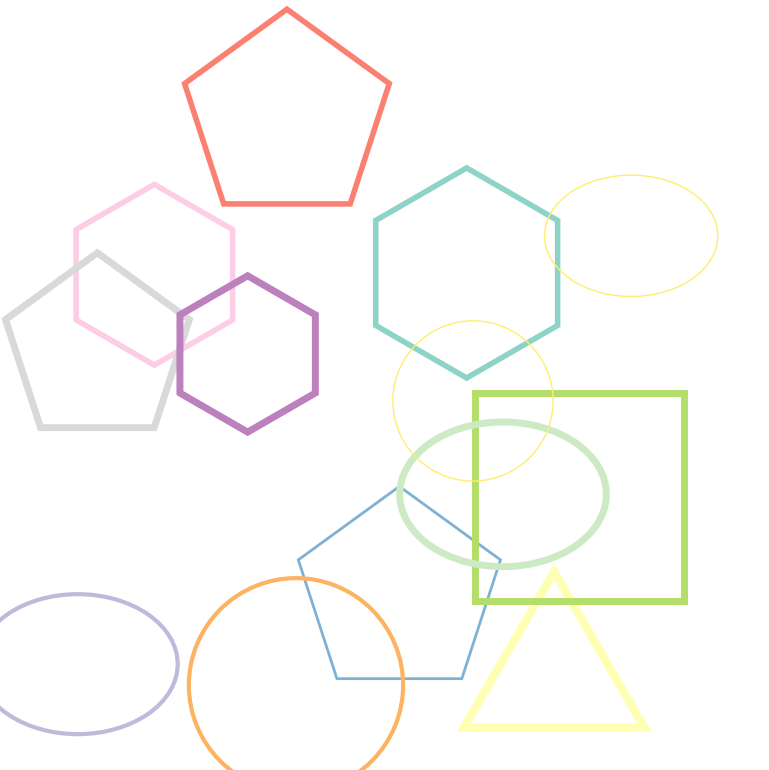[{"shape": "hexagon", "thickness": 2, "radius": 0.68, "center": [0.606, 0.646]}, {"shape": "triangle", "thickness": 3, "radius": 0.68, "center": [0.72, 0.123]}, {"shape": "oval", "thickness": 1.5, "radius": 0.65, "center": [0.101, 0.137]}, {"shape": "pentagon", "thickness": 2, "radius": 0.7, "center": [0.373, 0.848]}, {"shape": "pentagon", "thickness": 1, "radius": 0.69, "center": [0.519, 0.23]}, {"shape": "circle", "thickness": 1.5, "radius": 0.7, "center": [0.384, 0.11]}, {"shape": "square", "thickness": 2.5, "radius": 0.68, "center": [0.752, 0.355]}, {"shape": "hexagon", "thickness": 2, "radius": 0.59, "center": [0.2, 0.643]}, {"shape": "pentagon", "thickness": 2.5, "radius": 0.63, "center": [0.127, 0.546]}, {"shape": "hexagon", "thickness": 2.5, "radius": 0.51, "center": [0.322, 0.54]}, {"shape": "oval", "thickness": 2.5, "radius": 0.67, "center": [0.653, 0.358]}, {"shape": "circle", "thickness": 0.5, "radius": 0.52, "center": [0.614, 0.479]}, {"shape": "oval", "thickness": 0.5, "radius": 0.56, "center": [0.82, 0.694]}]